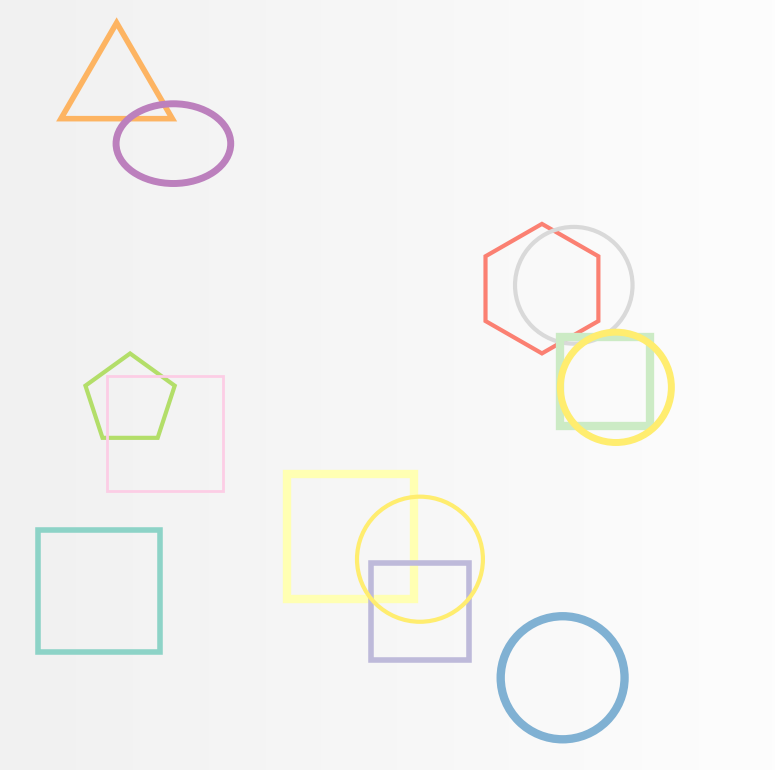[{"shape": "square", "thickness": 2, "radius": 0.39, "center": [0.127, 0.233]}, {"shape": "square", "thickness": 3, "radius": 0.41, "center": [0.452, 0.303]}, {"shape": "square", "thickness": 2, "radius": 0.31, "center": [0.542, 0.205]}, {"shape": "hexagon", "thickness": 1.5, "radius": 0.42, "center": [0.699, 0.625]}, {"shape": "circle", "thickness": 3, "radius": 0.4, "center": [0.726, 0.12]}, {"shape": "triangle", "thickness": 2, "radius": 0.41, "center": [0.15, 0.887]}, {"shape": "pentagon", "thickness": 1.5, "radius": 0.3, "center": [0.168, 0.48]}, {"shape": "square", "thickness": 1, "radius": 0.38, "center": [0.213, 0.437]}, {"shape": "circle", "thickness": 1.5, "radius": 0.38, "center": [0.74, 0.629]}, {"shape": "oval", "thickness": 2.5, "radius": 0.37, "center": [0.224, 0.813]}, {"shape": "square", "thickness": 3, "radius": 0.29, "center": [0.781, 0.504]}, {"shape": "circle", "thickness": 2.5, "radius": 0.36, "center": [0.795, 0.497]}, {"shape": "circle", "thickness": 1.5, "radius": 0.41, "center": [0.542, 0.274]}]